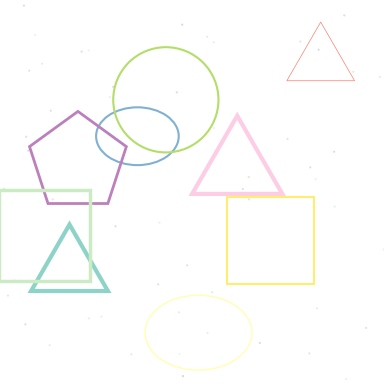[{"shape": "triangle", "thickness": 3, "radius": 0.58, "center": [0.181, 0.302]}, {"shape": "oval", "thickness": 1, "radius": 0.69, "center": [0.516, 0.136]}, {"shape": "triangle", "thickness": 0.5, "radius": 0.51, "center": [0.833, 0.841]}, {"shape": "oval", "thickness": 1.5, "radius": 0.54, "center": [0.357, 0.646]}, {"shape": "circle", "thickness": 1.5, "radius": 0.68, "center": [0.431, 0.741]}, {"shape": "triangle", "thickness": 3, "radius": 0.68, "center": [0.616, 0.564]}, {"shape": "pentagon", "thickness": 2, "radius": 0.66, "center": [0.202, 0.578]}, {"shape": "square", "thickness": 2.5, "radius": 0.59, "center": [0.116, 0.389]}, {"shape": "square", "thickness": 1.5, "radius": 0.56, "center": [0.702, 0.376]}]